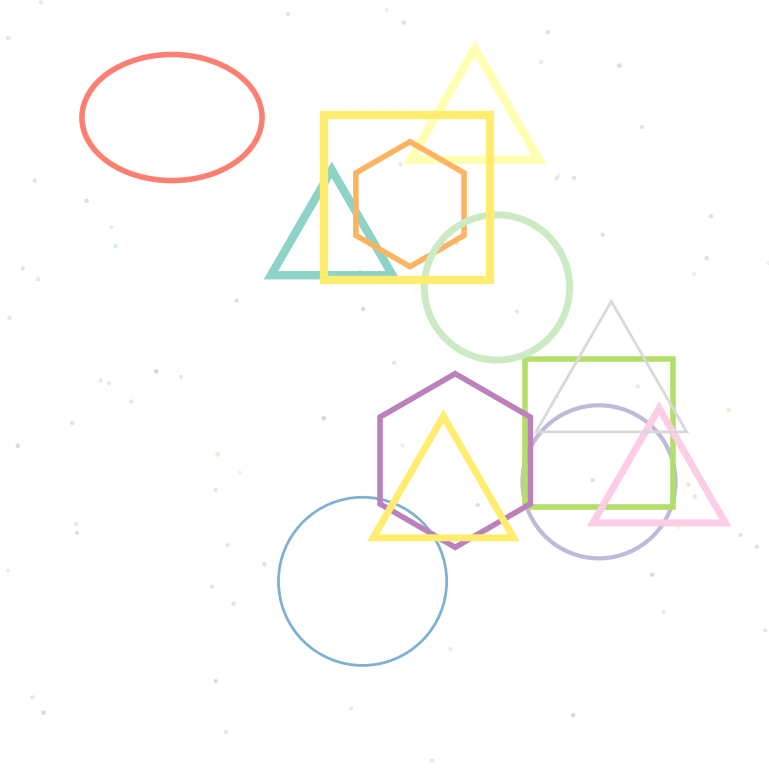[{"shape": "triangle", "thickness": 3, "radius": 0.46, "center": [0.431, 0.688]}, {"shape": "triangle", "thickness": 3, "radius": 0.48, "center": [0.617, 0.841]}, {"shape": "circle", "thickness": 1.5, "radius": 0.5, "center": [0.778, 0.374]}, {"shape": "oval", "thickness": 2, "radius": 0.58, "center": [0.223, 0.847]}, {"shape": "circle", "thickness": 1, "radius": 0.55, "center": [0.471, 0.245]}, {"shape": "hexagon", "thickness": 2, "radius": 0.41, "center": [0.532, 0.735]}, {"shape": "square", "thickness": 2, "radius": 0.48, "center": [0.778, 0.438]}, {"shape": "triangle", "thickness": 2.5, "radius": 0.5, "center": [0.856, 0.371]}, {"shape": "triangle", "thickness": 1, "radius": 0.57, "center": [0.794, 0.496]}, {"shape": "hexagon", "thickness": 2, "radius": 0.56, "center": [0.591, 0.402]}, {"shape": "circle", "thickness": 2.5, "radius": 0.47, "center": [0.645, 0.627]}, {"shape": "triangle", "thickness": 2.5, "radius": 0.53, "center": [0.576, 0.354]}, {"shape": "square", "thickness": 3, "radius": 0.54, "center": [0.529, 0.744]}]